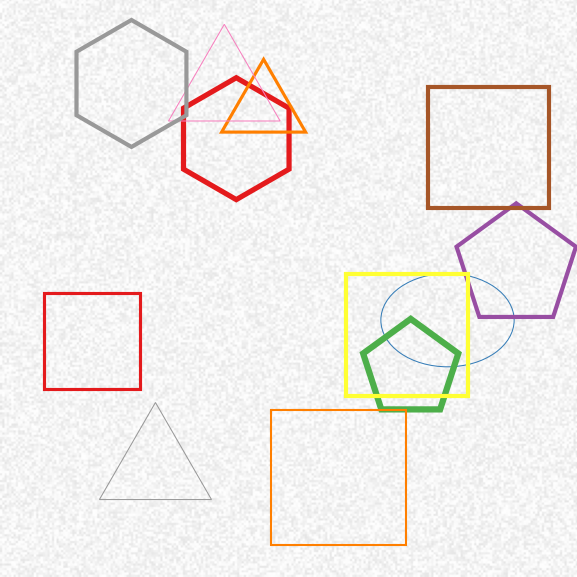[{"shape": "hexagon", "thickness": 2.5, "radius": 0.53, "center": [0.409, 0.759]}, {"shape": "square", "thickness": 1.5, "radius": 0.42, "center": [0.159, 0.409]}, {"shape": "oval", "thickness": 0.5, "radius": 0.58, "center": [0.775, 0.445]}, {"shape": "pentagon", "thickness": 3, "radius": 0.43, "center": [0.711, 0.36]}, {"shape": "pentagon", "thickness": 2, "radius": 0.54, "center": [0.894, 0.538]}, {"shape": "square", "thickness": 1, "radius": 0.58, "center": [0.587, 0.172]}, {"shape": "triangle", "thickness": 1.5, "radius": 0.42, "center": [0.456, 0.812]}, {"shape": "square", "thickness": 2, "radius": 0.53, "center": [0.704, 0.419]}, {"shape": "square", "thickness": 2, "radius": 0.52, "center": [0.846, 0.745]}, {"shape": "triangle", "thickness": 0.5, "radius": 0.56, "center": [0.388, 0.845]}, {"shape": "triangle", "thickness": 0.5, "radius": 0.56, "center": [0.269, 0.19]}, {"shape": "hexagon", "thickness": 2, "radius": 0.55, "center": [0.228, 0.855]}]